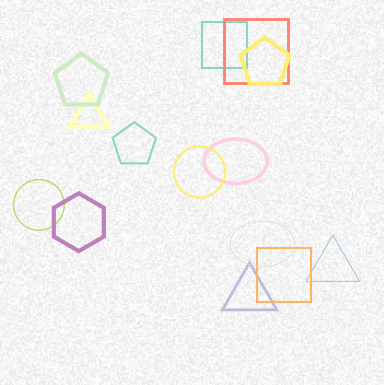[{"shape": "pentagon", "thickness": 1.5, "radius": 0.3, "center": [0.349, 0.624]}, {"shape": "square", "thickness": 1.5, "radius": 0.3, "center": [0.583, 0.884]}, {"shape": "triangle", "thickness": 3, "radius": 0.29, "center": [0.232, 0.7]}, {"shape": "triangle", "thickness": 2, "radius": 0.41, "center": [0.648, 0.236]}, {"shape": "square", "thickness": 2, "radius": 0.41, "center": [0.665, 0.868]}, {"shape": "triangle", "thickness": 0.5, "radius": 0.4, "center": [0.864, 0.309]}, {"shape": "square", "thickness": 1.5, "radius": 0.35, "center": [0.737, 0.286]}, {"shape": "circle", "thickness": 1, "radius": 0.33, "center": [0.101, 0.468]}, {"shape": "oval", "thickness": 2.5, "radius": 0.41, "center": [0.612, 0.581]}, {"shape": "oval", "thickness": 0.5, "radius": 0.42, "center": [0.682, 0.366]}, {"shape": "hexagon", "thickness": 3, "radius": 0.37, "center": [0.205, 0.423]}, {"shape": "pentagon", "thickness": 3, "radius": 0.36, "center": [0.212, 0.788]}, {"shape": "pentagon", "thickness": 3, "radius": 0.33, "center": [0.688, 0.836]}, {"shape": "circle", "thickness": 1.5, "radius": 0.33, "center": [0.518, 0.553]}]